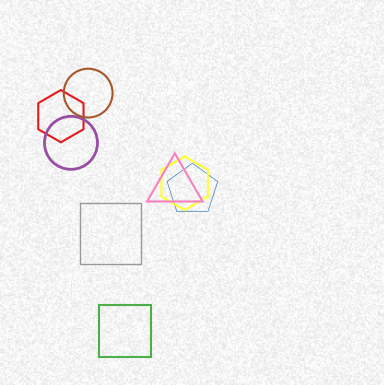[{"shape": "hexagon", "thickness": 1.5, "radius": 0.34, "center": [0.158, 0.698]}, {"shape": "pentagon", "thickness": 0.5, "radius": 0.35, "center": [0.5, 0.507]}, {"shape": "square", "thickness": 1.5, "radius": 0.34, "center": [0.325, 0.14]}, {"shape": "circle", "thickness": 2, "radius": 0.34, "center": [0.184, 0.629]}, {"shape": "hexagon", "thickness": 1.5, "radius": 0.35, "center": [0.48, 0.524]}, {"shape": "circle", "thickness": 1.5, "radius": 0.32, "center": [0.229, 0.758]}, {"shape": "triangle", "thickness": 1.5, "radius": 0.42, "center": [0.454, 0.518]}, {"shape": "square", "thickness": 1, "radius": 0.4, "center": [0.287, 0.393]}]